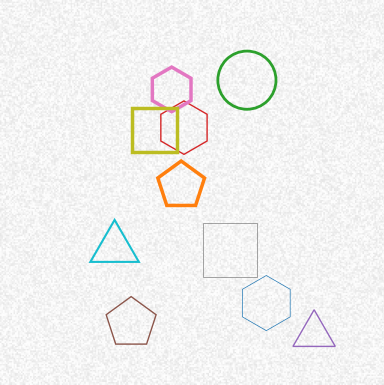[{"shape": "hexagon", "thickness": 0.5, "radius": 0.36, "center": [0.692, 0.213]}, {"shape": "pentagon", "thickness": 2.5, "radius": 0.32, "center": [0.471, 0.518]}, {"shape": "circle", "thickness": 2, "radius": 0.38, "center": [0.641, 0.792]}, {"shape": "hexagon", "thickness": 1, "radius": 0.35, "center": [0.478, 0.668]}, {"shape": "triangle", "thickness": 1, "radius": 0.32, "center": [0.816, 0.132]}, {"shape": "pentagon", "thickness": 1, "radius": 0.34, "center": [0.341, 0.161]}, {"shape": "hexagon", "thickness": 2.5, "radius": 0.29, "center": [0.446, 0.768]}, {"shape": "square", "thickness": 0.5, "radius": 0.35, "center": [0.598, 0.35]}, {"shape": "square", "thickness": 2.5, "radius": 0.29, "center": [0.401, 0.662]}, {"shape": "triangle", "thickness": 1.5, "radius": 0.36, "center": [0.298, 0.356]}]